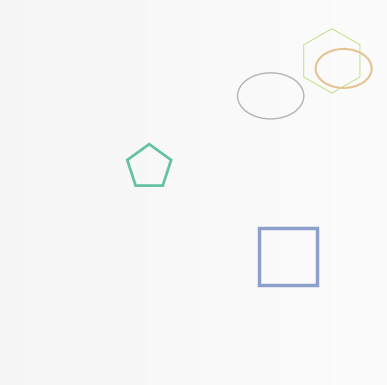[{"shape": "pentagon", "thickness": 2, "radius": 0.3, "center": [0.385, 0.566]}, {"shape": "square", "thickness": 2.5, "radius": 0.37, "center": [0.743, 0.333]}, {"shape": "hexagon", "thickness": 0.5, "radius": 0.42, "center": [0.856, 0.842]}, {"shape": "oval", "thickness": 1.5, "radius": 0.36, "center": [0.887, 0.822]}, {"shape": "oval", "thickness": 1, "radius": 0.43, "center": [0.699, 0.751]}]